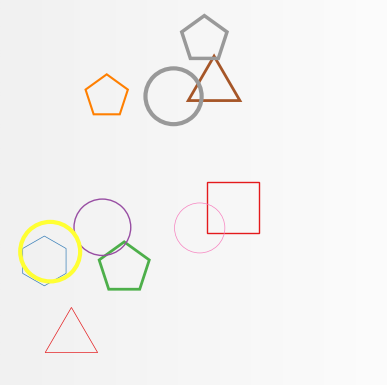[{"shape": "square", "thickness": 1, "radius": 0.33, "center": [0.601, 0.461]}, {"shape": "triangle", "thickness": 0.5, "radius": 0.39, "center": [0.184, 0.123]}, {"shape": "hexagon", "thickness": 0.5, "radius": 0.32, "center": [0.115, 0.322]}, {"shape": "pentagon", "thickness": 2, "radius": 0.34, "center": [0.321, 0.304]}, {"shape": "circle", "thickness": 1, "radius": 0.37, "center": [0.264, 0.41]}, {"shape": "pentagon", "thickness": 1.5, "radius": 0.29, "center": [0.275, 0.75]}, {"shape": "circle", "thickness": 3, "radius": 0.39, "center": [0.13, 0.346]}, {"shape": "triangle", "thickness": 2, "radius": 0.38, "center": [0.552, 0.777]}, {"shape": "circle", "thickness": 0.5, "radius": 0.32, "center": [0.515, 0.408]}, {"shape": "circle", "thickness": 3, "radius": 0.36, "center": [0.448, 0.75]}, {"shape": "pentagon", "thickness": 2.5, "radius": 0.31, "center": [0.527, 0.898]}]